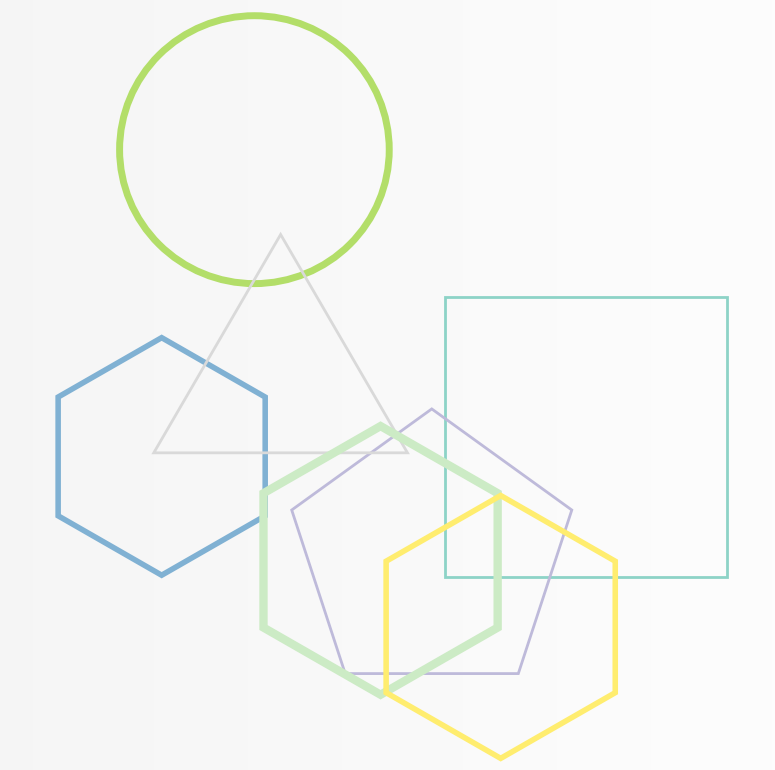[{"shape": "square", "thickness": 1, "radius": 0.91, "center": [0.756, 0.432]}, {"shape": "pentagon", "thickness": 1, "radius": 0.95, "center": [0.557, 0.279]}, {"shape": "hexagon", "thickness": 2, "radius": 0.77, "center": [0.209, 0.407]}, {"shape": "circle", "thickness": 2.5, "radius": 0.87, "center": [0.328, 0.806]}, {"shape": "triangle", "thickness": 1, "radius": 0.95, "center": [0.362, 0.506]}, {"shape": "hexagon", "thickness": 3, "radius": 0.87, "center": [0.491, 0.272]}, {"shape": "hexagon", "thickness": 2, "radius": 0.85, "center": [0.646, 0.186]}]